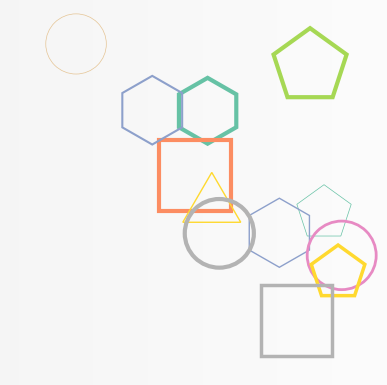[{"shape": "pentagon", "thickness": 0.5, "radius": 0.37, "center": [0.836, 0.447]}, {"shape": "hexagon", "thickness": 3, "radius": 0.43, "center": [0.536, 0.712]}, {"shape": "square", "thickness": 3, "radius": 0.46, "center": [0.503, 0.545]}, {"shape": "hexagon", "thickness": 1.5, "radius": 0.45, "center": [0.393, 0.714]}, {"shape": "hexagon", "thickness": 1, "radius": 0.45, "center": [0.721, 0.395]}, {"shape": "circle", "thickness": 2, "radius": 0.45, "center": [0.882, 0.337]}, {"shape": "pentagon", "thickness": 3, "radius": 0.5, "center": [0.8, 0.828]}, {"shape": "pentagon", "thickness": 2.5, "radius": 0.36, "center": [0.872, 0.291]}, {"shape": "triangle", "thickness": 1, "radius": 0.43, "center": [0.547, 0.466]}, {"shape": "circle", "thickness": 0.5, "radius": 0.39, "center": [0.196, 0.886]}, {"shape": "square", "thickness": 2.5, "radius": 0.46, "center": [0.766, 0.167]}, {"shape": "circle", "thickness": 3, "radius": 0.45, "center": [0.566, 0.394]}]